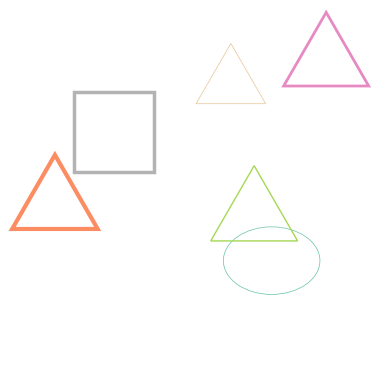[{"shape": "oval", "thickness": 0.5, "radius": 0.63, "center": [0.706, 0.323]}, {"shape": "triangle", "thickness": 3, "radius": 0.64, "center": [0.143, 0.469]}, {"shape": "triangle", "thickness": 2, "radius": 0.64, "center": [0.847, 0.84]}, {"shape": "triangle", "thickness": 1, "radius": 0.65, "center": [0.66, 0.439]}, {"shape": "triangle", "thickness": 0.5, "radius": 0.52, "center": [0.6, 0.783]}, {"shape": "square", "thickness": 2.5, "radius": 0.52, "center": [0.297, 0.658]}]